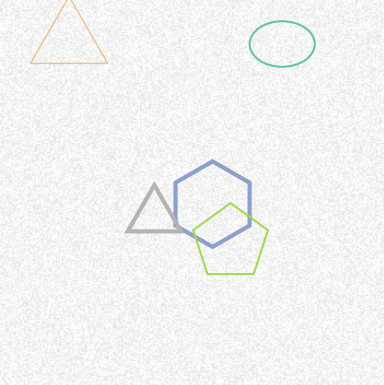[{"shape": "oval", "thickness": 1.5, "radius": 0.42, "center": [0.733, 0.886]}, {"shape": "hexagon", "thickness": 3, "radius": 0.56, "center": [0.552, 0.47]}, {"shape": "pentagon", "thickness": 1.5, "radius": 0.51, "center": [0.599, 0.371]}, {"shape": "triangle", "thickness": 1, "radius": 0.58, "center": [0.18, 0.893]}, {"shape": "triangle", "thickness": 3, "radius": 0.4, "center": [0.401, 0.439]}]